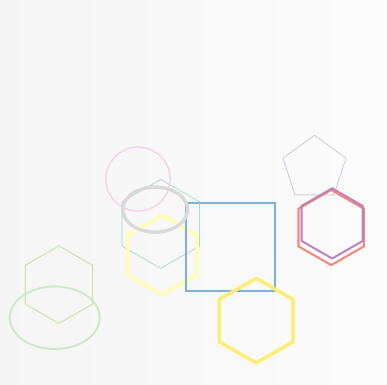[{"shape": "hexagon", "thickness": 0.5, "radius": 0.58, "center": [0.415, 0.418]}, {"shape": "hexagon", "thickness": 2.5, "radius": 0.51, "center": [0.419, 0.338]}, {"shape": "pentagon", "thickness": 0.5, "radius": 0.43, "center": [0.812, 0.563]}, {"shape": "hexagon", "thickness": 1.5, "radius": 0.49, "center": [0.855, 0.409]}, {"shape": "square", "thickness": 1.5, "radius": 0.57, "center": [0.595, 0.359]}, {"shape": "hexagon", "thickness": 0.5, "radius": 0.5, "center": [0.152, 0.261]}, {"shape": "circle", "thickness": 1, "radius": 0.42, "center": [0.356, 0.535]}, {"shape": "oval", "thickness": 2.5, "radius": 0.42, "center": [0.4, 0.456]}, {"shape": "hexagon", "thickness": 1.5, "radius": 0.46, "center": [0.857, 0.42]}, {"shape": "oval", "thickness": 1.5, "radius": 0.58, "center": [0.141, 0.175]}, {"shape": "hexagon", "thickness": 2.5, "radius": 0.55, "center": [0.661, 0.167]}]